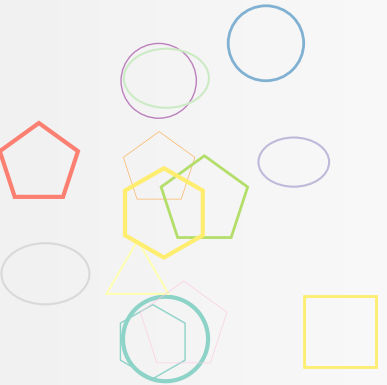[{"shape": "hexagon", "thickness": 1, "radius": 0.48, "center": [0.394, 0.113]}, {"shape": "circle", "thickness": 3, "radius": 0.55, "center": [0.427, 0.12]}, {"shape": "triangle", "thickness": 1.5, "radius": 0.46, "center": [0.355, 0.283]}, {"shape": "oval", "thickness": 1.5, "radius": 0.46, "center": [0.758, 0.579]}, {"shape": "pentagon", "thickness": 3, "radius": 0.53, "center": [0.1, 0.574]}, {"shape": "circle", "thickness": 2, "radius": 0.49, "center": [0.686, 0.888]}, {"shape": "pentagon", "thickness": 0.5, "radius": 0.48, "center": [0.411, 0.561]}, {"shape": "pentagon", "thickness": 2, "radius": 0.59, "center": [0.527, 0.478]}, {"shape": "pentagon", "thickness": 0.5, "radius": 0.59, "center": [0.474, 0.153]}, {"shape": "oval", "thickness": 1.5, "radius": 0.57, "center": [0.117, 0.289]}, {"shape": "circle", "thickness": 1, "radius": 0.49, "center": [0.41, 0.79]}, {"shape": "oval", "thickness": 1.5, "radius": 0.55, "center": [0.429, 0.797]}, {"shape": "square", "thickness": 2, "radius": 0.46, "center": [0.878, 0.14]}, {"shape": "hexagon", "thickness": 3, "radius": 0.58, "center": [0.423, 0.447]}]